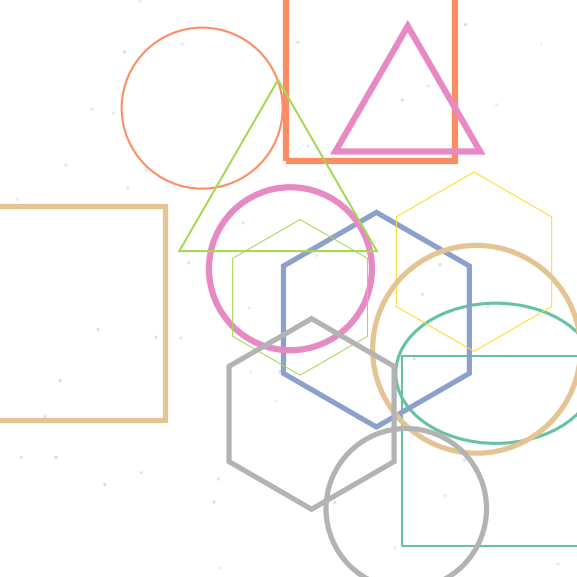[{"shape": "oval", "thickness": 1.5, "radius": 0.87, "center": [0.859, 0.353]}, {"shape": "square", "thickness": 1, "radius": 0.82, "center": [0.86, 0.218]}, {"shape": "circle", "thickness": 1, "radius": 0.7, "center": [0.35, 0.812]}, {"shape": "square", "thickness": 3, "radius": 0.73, "center": [0.642, 0.868]}, {"shape": "hexagon", "thickness": 2.5, "radius": 0.93, "center": [0.652, 0.446]}, {"shape": "circle", "thickness": 3, "radius": 0.71, "center": [0.503, 0.534]}, {"shape": "triangle", "thickness": 3, "radius": 0.72, "center": [0.706, 0.809]}, {"shape": "hexagon", "thickness": 0.5, "radius": 0.67, "center": [0.52, 0.484]}, {"shape": "triangle", "thickness": 1, "radius": 0.99, "center": [0.482, 0.663]}, {"shape": "hexagon", "thickness": 0.5, "radius": 0.78, "center": [0.821, 0.546]}, {"shape": "circle", "thickness": 2.5, "radius": 0.9, "center": [0.825, 0.394]}, {"shape": "square", "thickness": 2.5, "radius": 0.92, "center": [0.101, 0.457]}, {"shape": "circle", "thickness": 2.5, "radius": 0.7, "center": [0.704, 0.118]}, {"shape": "hexagon", "thickness": 2.5, "radius": 0.82, "center": [0.54, 0.282]}]